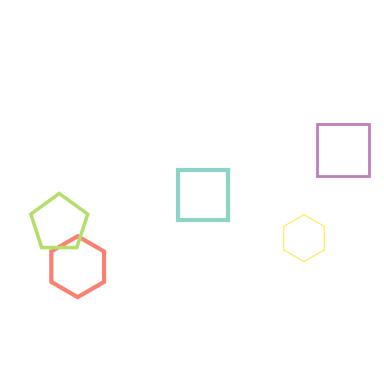[{"shape": "square", "thickness": 3, "radius": 0.32, "center": [0.527, 0.493]}, {"shape": "hexagon", "thickness": 3, "radius": 0.4, "center": [0.202, 0.307]}, {"shape": "pentagon", "thickness": 2.5, "radius": 0.39, "center": [0.154, 0.42]}, {"shape": "square", "thickness": 2, "radius": 0.34, "center": [0.89, 0.61]}, {"shape": "hexagon", "thickness": 1, "radius": 0.3, "center": [0.79, 0.381]}]